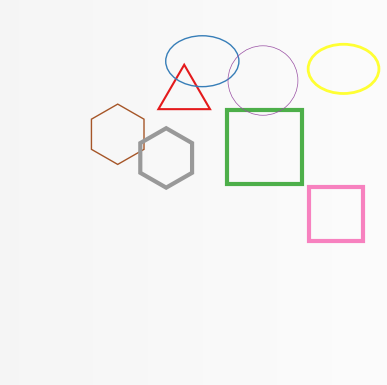[{"shape": "triangle", "thickness": 1.5, "radius": 0.38, "center": [0.475, 0.755]}, {"shape": "oval", "thickness": 1, "radius": 0.47, "center": [0.522, 0.841]}, {"shape": "square", "thickness": 3, "radius": 0.49, "center": [0.683, 0.618]}, {"shape": "circle", "thickness": 0.5, "radius": 0.45, "center": [0.679, 0.791]}, {"shape": "oval", "thickness": 2, "radius": 0.46, "center": [0.887, 0.821]}, {"shape": "hexagon", "thickness": 1, "radius": 0.39, "center": [0.304, 0.651]}, {"shape": "square", "thickness": 3, "radius": 0.35, "center": [0.867, 0.444]}, {"shape": "hexagon", "thickness": 3, "radius": 0.39, "center": [0.429, 0.59]}]